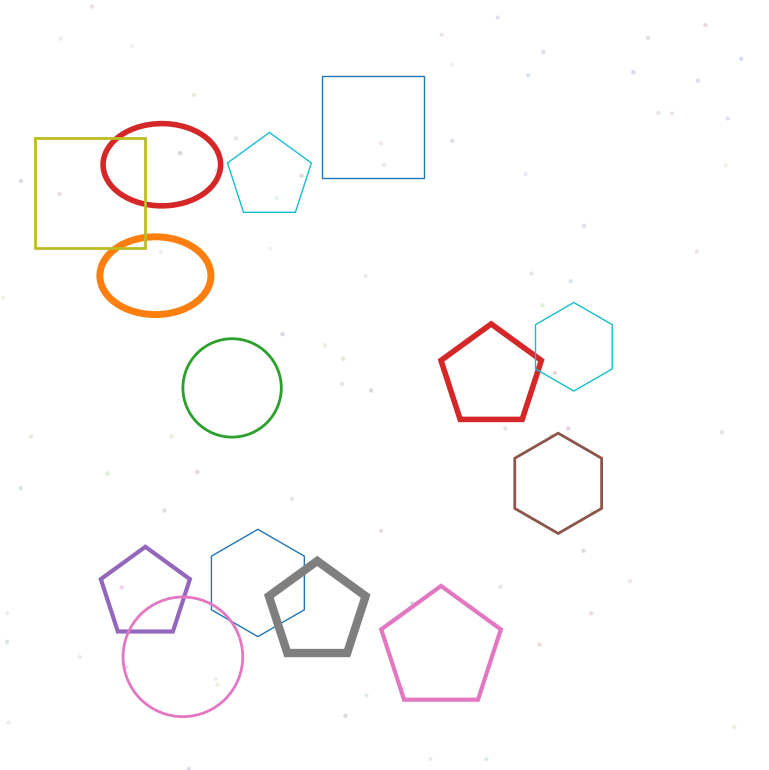[{"shape": "square", "thickness": 0.5, "radius": 0.33, "center": [0.485, 0.835]}, {"shape": "hexagon", "thickness": 0.5, "radius": 0.35, "center": [0.335, 0.243]}, {"shape": "oval", "thickness": 2.5, "radius": 0.36, "center": [0.202, 0.642]}, {"shape": "circle", "thickness": 1, "radius": 0.32, "center": [0.301, 0.496]}, {"shape": "pentagon", "thickness": 2, "radius": 0.34, "center": [0.638, 0.511]}, {"shape": "oval", "thickness": 2, "radius": 0.38, "center": [0.21, 0.786]}, {"shape": "pentagon", "thickness": 1.5, "radius": 0.3, "center": [0.189, 0.229]}, {"shape": "hexagon", "thickness": 1, "radius": 0.33, "center": [0.725, 0.372]}, {"shape": "pentagon", "thickness": 1.5, "radius": 0.41, "center": [0.573, 0.157]}, {"shape": "circle", "thickness": 1, "radius": 0.39, "center": [0.238, 0.147]}, {"shape": "pentagon", "thickness": 3, "radius": 0.33, "center": [0.412, 0.205]}, {"shape": "square", "thickness": 1, "radius": 0.36, "center": [0.117, 0.749]}, {"shape": "hexagon", "thickness": 0.5, "radius": 0.29, "center": [0.745, 0.55]}, {"shape": "pentagon", "thickness": 0.5, "radius": 0.29, "center": [0.35, 0.771]}]